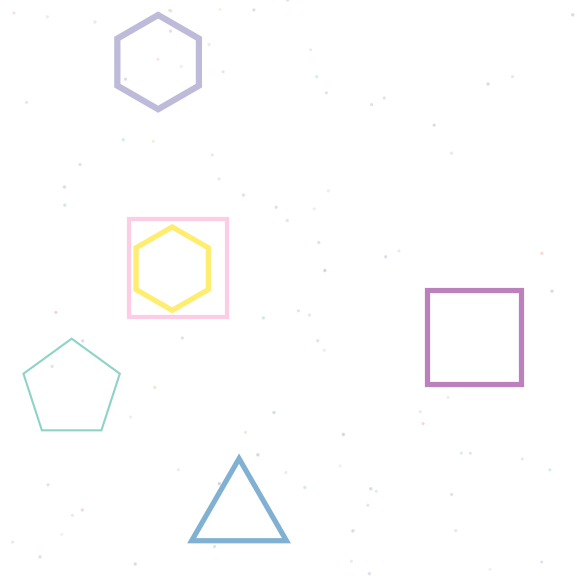[{"shape": "pentagon", "thickness": 1, "radius": 0.44, "center": [0.124, 0.325]}, {"shape": "hexagon", "thickness": 3, "radius": 0.41, "center": [0.274, 0.892]}, {"shape": "triangle", "thickness": 2.5, "radius": 0.47, "center": [0.414, 0.11]}, {"shape": "square", "thickness": 2, "radius": 0.42, "center": [0.308, 0.535]}, {"shape": "square", "thickness": 2.5, "radius": 0.41, "center": [0.821, 0.416]}, {"shape": "hexagon", "thickness": 2.5, "radius": 0.36, "center": [0.298, 0.534]}]